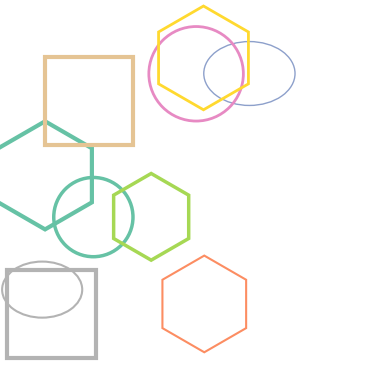[{"shape": "circle", "thickness": 2.5, "radius": 0.51, "center": [0.243, 0.436]}, {"shape": "hexagon", "thickness": 3, "radius": 0.7, "center": [0.117, 0.545]}, {"shape": "hexagon", "thickness": 1.5, "radius": 0.63, "center": [0.531, 0.211]}, {"shape": "oval", "thickness": 1, "radius": 0.59, "center": [0.648, 0.809]}, {"shape": "circle", "thickness": 2, "radius": 0.61, "center": [0.509, 0.808]}, {"shape": "hexagon", "thickness": 2.5, "radius": 0.56, "center": [0.393, 0.437]}, {"shape": "hexagon", "thickness": 2, "radius": 0.67, "center": [0.529, 0.85]}, {"shape": "square", "thickness": 3, "radius": 0.57, "center": [0.231, 0.738]}, {"shape": "oval", "thickness": 1.5, "radius": 0.52, "center": [0.11, 0.248]}, {"shape": "square", "thickness": 3, "radius": 0.57, "center": [0.134, 0.185]}]